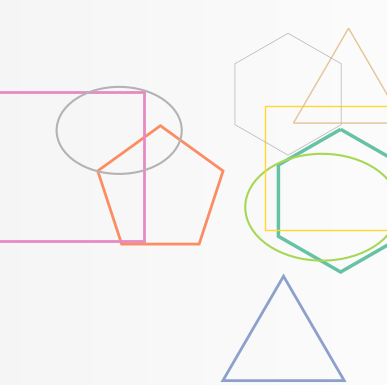[{"shape": "hexagon", "thickness": 2.5, "radius": 0.93, "center": [0.879, 0.479]}, {"shape": "pentagon", "thickness": 2, "radius": 0.85, "center": [0.414, 0.504]}, {"shape": "triangle", "thickness": 2, "radius": 0.9, "center": [0.732, 0.102]}, {"shape": "square", "thickness": 2, "radius": 0.97, "center": [0.178, 0.568]}, {"shape": "oval", "thickness": 1.5, "radius": 0.99, "center": [0.831, 0.462]}, {"shape": "square", "thickness": 1, "radius": 0.8, "center": [0.844, 0.564]}, {"shape": "triangle", "thickness": 1, "radius": 0.82, "center": [0.9, 0.762]}, {"shape": "hexagon", "thickness": 0.5, "radius": 0.79, "center": [0.743, 0.755]}, {"shape": "oval", "thickness": 1.5, "radius": 0.81, "center": [0.308, 0.661]}]